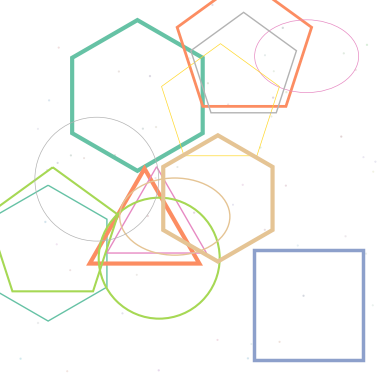[{"shape": "hexagon", "thickness": 1, "radius": 0.88, "center": [0.125, 0.342]}, {"shape": "hexagon", "thickness": 3, "radius": 0.98, "center": [0.357, 0.752]}, {"shape": "pentagon", "thickness": 2, "radius": 0.92, "center": [0.635, 0.872]}, {"shape": "triangle", "thickness": 3, "radius": 0.82, "center": [0.375, 0.398]}, {"shape": "square", "thickness": 2.5, "radius": 0.71, "center": [0.801, 0.207]}, {"shape": "triangle", "thickness": 1, "radius": 0.75, "center": [0.407, 0.417]}, {"shape": "oval", "thickness": 0.5, "radius": 0.68, "center": [0.796, 0.854]}, {"shape": "circle", "thickness": 1.5, "radius": 0.79, "center": [0.414, 0.329]}, {"shape": "pentagon", "thickness": 1.5, "radius": 0.89, "center": [0.137, 0.387]}, {"shape": "pentagon", "thickness": 0.5, "radius": 0.8, "center": [0.573, 0.726]}, {"shape": "hexagon", "thickness": 3, "radius": 0.82, "center": [0.566, 0.485]}, {"shape": "oval", "thickness": 1, "radius": 0.72, "center": [0.454, 0.437]}, {"shape": "circle", "thickness": 0.5, "radius": 0.8, "center": [0.251, 0.535]}, {"shape": "pentagon", "thickness": 1, "radius": 0.72, "center": [0.633, 0.824]}]